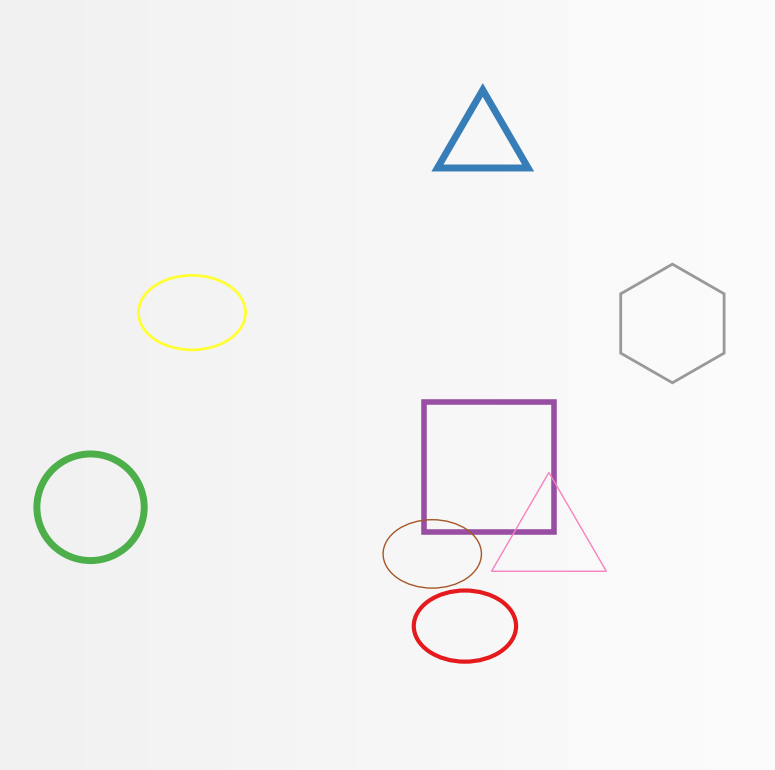[{"shape": "oval", "thickness": 1.5, "radius": 0.33, "center": [0.6, 0.187]}, {"shape": "triangle", "thickness": 2.5, "radius": 0.34, "center": [0.623, 0.816]}, {"shape": "circle", "thickness": 2.5, "radius": 0.35, "center": [0.117, 0.341]}, {"shape": "square", "thickness": 2, "radius": 0.42, "center": [0.631, 0.394]}, {"shape": "oval", "thickness": 1, "radius": 0.35, "center": [0.248, 0.594]}, {"shape": "oval", "thickness": 0.5, "radius": 0.32, "center": [0.558, 0.281]}, {"shape": "triangle", "thickness": 0.5, "radius": 0.43, "center": [0.708, 0.301]}, {"shape": "hexagon", "thickness": 1, "radius": 0.39, "center": [0.868, 0.58]}]